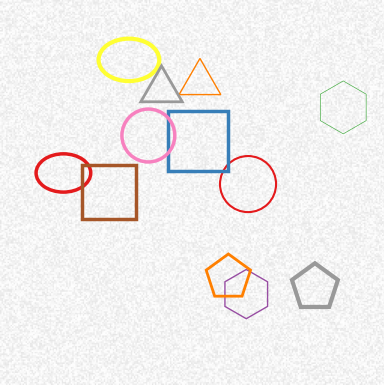[{"shape": "oval", "thickness": 2.5, "radius": 0.36, "center": [0.165, 0.551]}, {"shape": "circle", "thickness": 1.5, "radius": 0.36, "center": [0.644, 0.522]}, {"shape": "square", "thickness": 2.5, "radius": 0.39, "center": [0.514, 0.634]}, {"shape": "hexagon", "thickness": 0.5, "radius": 0.34, "center": [0.892, 0.721]}, {"shape": "hexagon", "thickness": 1, "radius": 0.32, "center": [0.64, 0.236]}, {"shape": "triangle", "thickness": 1, "radius": 0.31, "center": [0.519, 0.786]}, {"shape": "pentagon", "thickness": 2, "radius": 0.3, "center": [0.593, 0.28]}, {"shape": "oval", "thickness": 3, "radius": 0.39, "center": [0.335, 0.844]}, {"shape": "square", "thickness": 2.5, "radius": 0.35, "center": [0.283, 0.502]}, {"shape": "circle", "thickness": 2.5, "radius": 0.34, "center": [0.385, 0.648]}, {"shape": "triangle", "thickness": 2, "radius": 0.31, "center": [0.42, 0.767]}, {"shape": "pentagon", "thickness": 3, "radius": 0.31, "center": [0.818, 0.253]}]